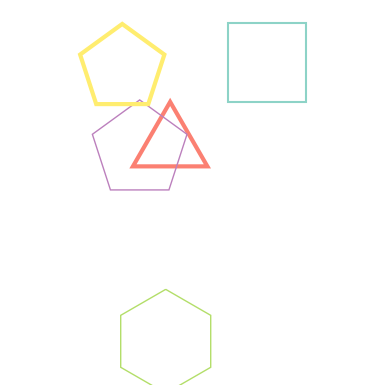[{"shape": "square", "thickness": 1.5, "radius": 0.51, "center": [0.693, 0.838]}, {"shape": "triangle", "thickness": 3, "radius": 0.56, "center": [0.442, 0.624]}, {"shape": "hexagon", "thickness": 1, "radius": 0.67, "center": [0.43, 0.113]}, {"shape": "pentagon", "thickness": 1, "radius": 0.65, "center": [0.363, 0.611]}, {"shape": "pentagon", "thickness": 3, "radius": 0.58, "center": [0.318, 0.823]}]